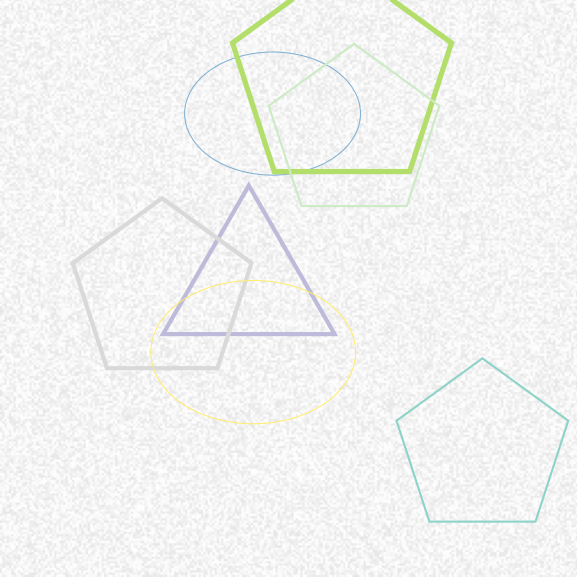[{"shape": "pentagon", "thickness": 1, "radius": 0.78, "center": [0.835, 0.222]}, {"shape": "triangle", "thickness": 2, "radius": 0.86, "center": [0.431, 0.506]}, {"shape": "oval", "thickness": 0.5, "radius": 0.76, "center": [0.472, 0.802]}, {"shape": "pentagon", "thickness": 2.5, "radius": 1.0, "center": [0.592, 0.863]}, {"shape": "pentagon", "thickness": 2, "radius": 0.81, "center": [0.281, 0.493]}, {"shape": "pentagon", "thickness": 1, "radius": 0.78, "center": [0.613, 0.768]}, {"shape": "oval", "thickness": 0.5, "radius": 0.89, "center": [0.438, 0.389]}]